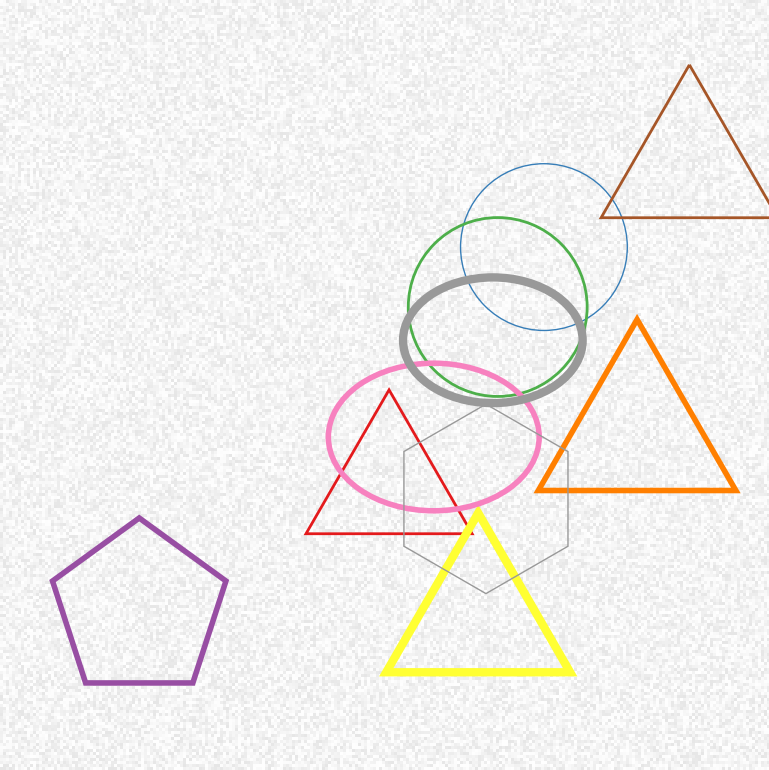[{"shape": "triangle", "thickness": 1, "radius": 0.62, "center": [0.505, 0.369]}, {"shape": "circle", "thickness": 0.5, "radius": 0.54, "center": [0.706, 0.679]}, {"shape": "circle", "thickness": 1, "radius": 0.58, "center": [0.646, 0.601]}, {"shape": "pentagon", "thickness": 2, "radius": 0.59, "center": [0.181, 0.209]}, {"shape": "triangle", "thickness": 2, "radius": 0.74, "center": [0.827, 0.437]}, {"shape": "triangle", "thickness": 3, "radius": 0.69, "center": [0.621, 0.196]}, {"shape": "triangle", "thickness": 1, "radius": 0.66, "center": [0.895, 0.783]}, {"shape": "oval", "thickness": 2, "radius": 0.68, "center": [0.563, 0.432]}, {"shape": "oval", "thickness": 3, "radius": 0.58, "center": [0.64, 0.558]}, {"shape": "hexagon", "thickness": 0.5, "radius": 0.62, "center": [0.631, 0.352]}]